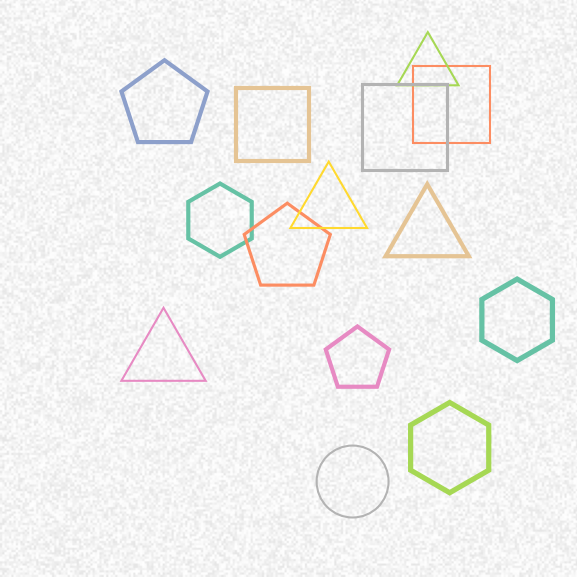[{"shape": "hexagon", "thickness": 2, "radius": 0.32, "center": [0.381, 0.618]}, {"shape": "hexagon", "thickness": 2.5, "radius": 0.35, "center": [0.895, 0.445]}, {"shape": "pentagon", "thickness": 1.5, "radius": 0.39, "center": [0.497, 0.569]}, {"shape": "square", "thickness": 1, "radius": 0.33, "center": [0.782, 0.818]}, {"shape": "pentagon", "thickness": 2, "radius": 0.39, "center": [0.285, 0.816]}, {"shape": "triangle", "thickness": 1, "radius": 0.42, "center": [0.283, 0.382]}, {"shape": "pentagon", "thickness": 2, "radius": 0.29, "center": [0.619, 0.376]}, {"shape": "hexagon", "thickness": 2.5, "radius": 0.39, "center": [0.779, 0.224]}, {"shape": "triangle", "thickness": 1, "radius": 0.31, "center": [0.741, 0.882]}, {"shape": "triangle", "thickness": 1, "radius": 0.38, "center": [0.569, 0.643]}, {"shape": "triangle", "thickness": 2, "radius": 0.42, "center": [0.74, 0.597]}, {"shape": "square", "thickness": 2, "radius": 0.32, "center": [0.472, 0.783]}, {"shape": "square", "thickness": 1.5, "radius": 0.37, "center": [0.7, 0.779]}, {"shape": "circle", "thickness": 1, "radius": 0.31, "center": [0.611, 0.165]}]